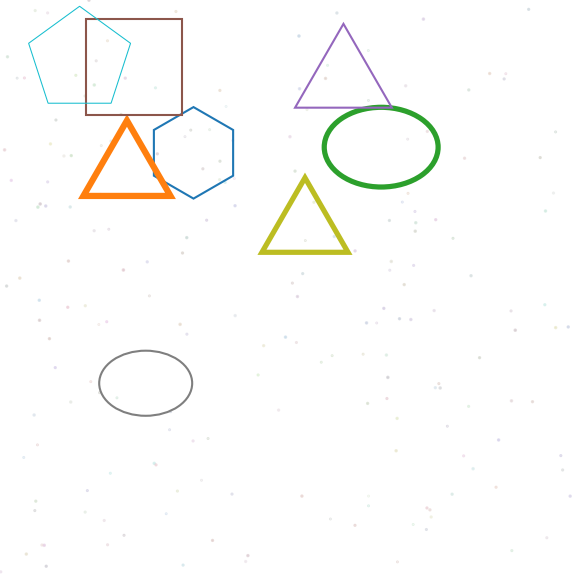[{"shape": "hexagon", "thickness": 1, "radius": 0.4, "center": [0.335, 0.734]}, {"shape": "triangle", "thickness": 3, "radius": 0.44, "center": [0.22, 0.703]}, {"shape": "oval", "thickness": 2.5, "radius": 0.49, "center": [0.66, 0.744]}, {"shape": "triangle", "thickness": 1, "radius": 0.48, "center": [0.595, 0.861]}, {"shape": "square", "thickness": 1, "radius": 0.41, "center": [0.233, 0.883]}, {"shape": "oval", "thickness": 1, "radius": 0.4, "center": [0.252, 0.336]}, {"shape": "triangle", "thickness": 2.5, "radius": 0.43, "center": [0.528, 0.605]}, {"shape": "pentagon", "thickness": 0.5, "radius": 0.46, "center": [0.138, 0.895]}]